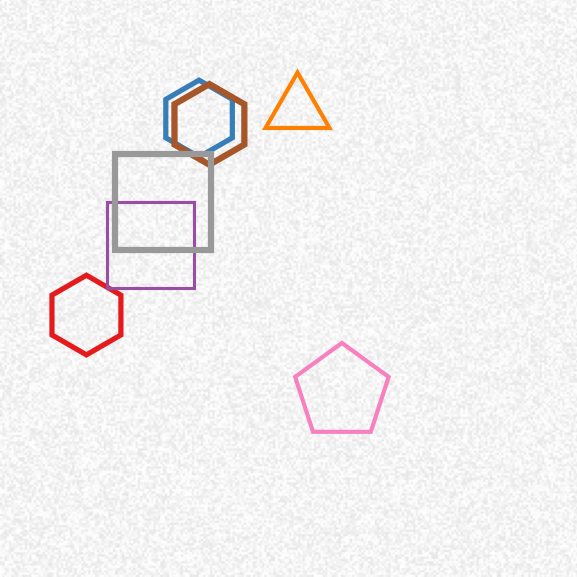[{"shape": "hexagon", "thickness": 2.5, "radius": 0.34, "center": [0.15, 0.454]}, {"shape": "hexagon", "thickness": 2.5, "radius": 0.33, "center": [0.345, 0.794]}, {"shape": "square", "thickness": 1.5, "radius": 0.37, "center": [0.261, 0.575]}, {"shape": "triangle", "thickness": 2, "radius": 0.32, "center": [0.515, 0.809]}, {"shape": "hexagon", "thickness": 3, "radius": 0.35, "center": [0.363, 0.784]}, {"shape": "pentagon", "thickness": 2, "radius": 0.43, "center": [0.592, 0.32]}, {"shape": "square", "thickness": 3, "radius": 0.42, "center": [0.282, 0.649]}]